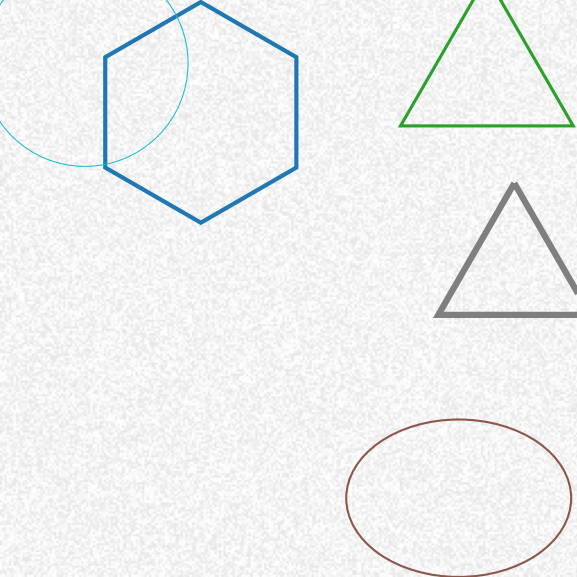[{"shape": "hexagon", "thickness": 2, "radius": 0.96, "center": [0.348, 0.805]}, {"shape": "triangle", "thickness": 1.5, "radius": 0.86, "center": [0.843, 0.867]}, {"shape": "oval", "thickness": 1, "radius": 0.97, "center": [0.794, 0.136]}, {"shape": "triangle", "thickness": 3, "radius": 0.76, "center": [0.891, 0.53]}, {"shape": "circle", "thickness": 0.5, "radius": 0.89, "center": [0.147, 0.89]}]